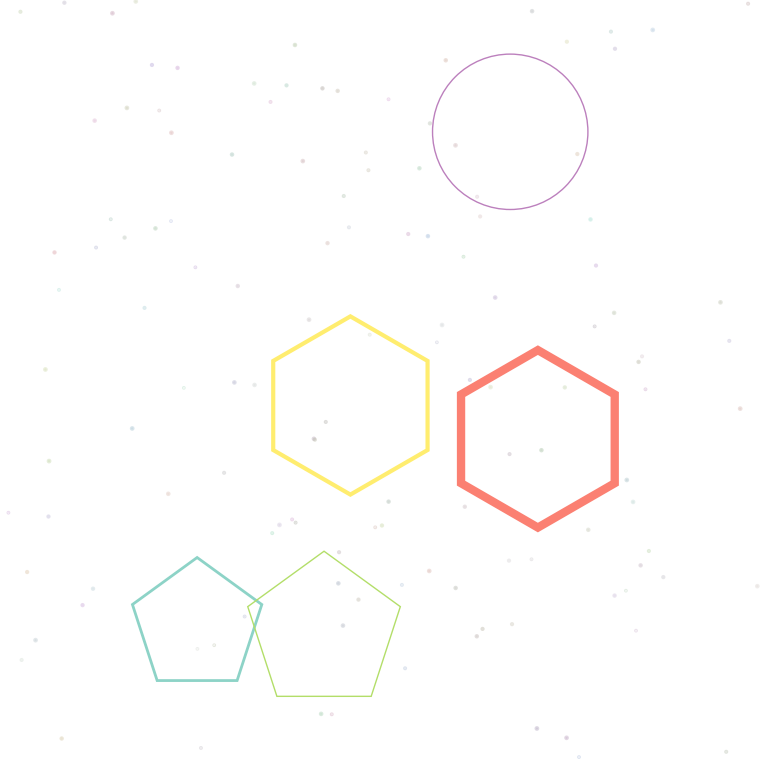[{"shape": "pentagon", "thickness": 1, "radius": 0.44, "center": [0.256, 0.188]}, {"shape": "hexagon", "thickness": 3, "radius": 0.58, "center": [0.699, 0.43]}, {"shape": "pentagon", "thickness": 0.5, "radius": 0.52, "center": [0.421, 0.18]}, {"shape": "circle", "thickness": 0.5, "radius": 0.5, "center": [0.663, 0.829]}, {"shape": "hexagon", "thickness": 1.5, "radius": 0.58, "center": [0.455, 0.473]}]